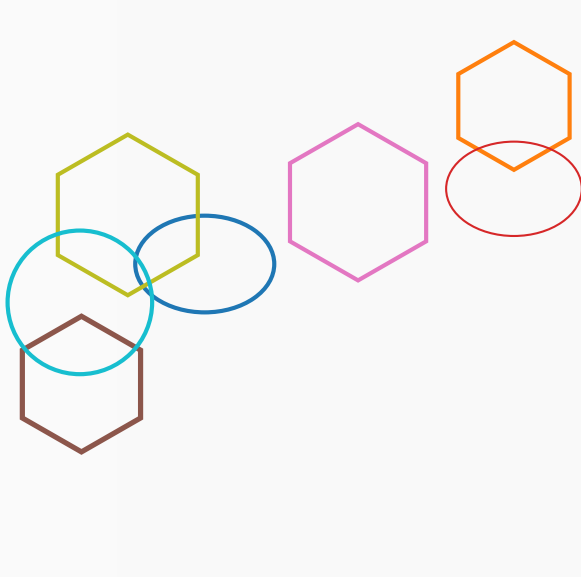[{"shape": "oval", "thickness": 2, "radius": 0.6, "center": [0.352, 0.542]}, {"shape": "hexagon", "thickness": 2, "radius": 0.55, "center": [0.884, 0.816]}, {"shape": "oval", "thickness": 1, "radius": 0.58, "center": [0.884, 0.672]}, {"shape": "hexagon", "thickness": 2.5, "radius": 0.59, "center": [0.14, 0.334]}, {"shape": "hexagon", "thickness": 2, "radius": 0.68, "center": [0.616, 0.649]}, {"shape": "hexagon", "thickness": 2, "radius": 0.7, "center": [0.22, 0.627]}, {"shape": "circle", "thickness": 2, "radius": 0.62, "center": [0.137, 0.476]}]